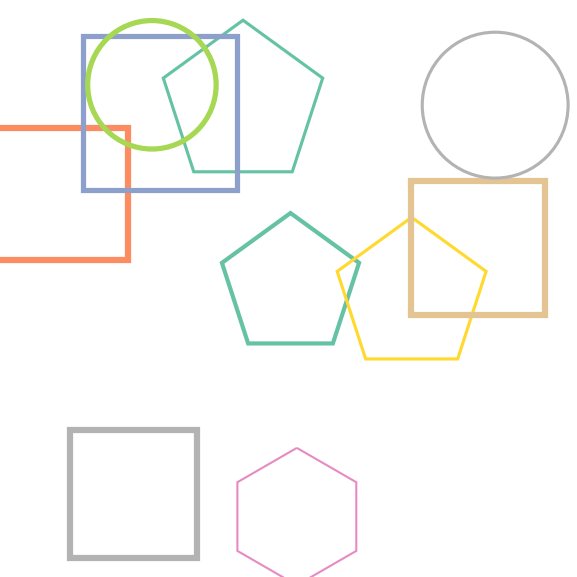[{"shape": "pentagon", "thickness": 1.5, "radius": 0.73, "center": [0.421, 0.819]}, {"shape": "pentagon", "thickness": 2, "radius": 0.62, "center": [0.503, 0.505]}, {"shape": "square", "thickness": 3, "radius": 0.57, "center": [0.108, 0.663]}, {"shape": "square", "thickness": 2.5, "radius": 0.66, "center": [0.277, 0.804]}, {"shape": "hexagon", "thickness": 1, "radius": 0.59, "center": [0.514, 0.105]}, {"shape": "circle", "thickness": 2.5, "radius": 0.56, "center": [0.263, 0.852]}, {"shape": "pentagon", "thickness": 1.5, "radius": 0.68, "center": [0.713, 0.487]}, {"shape": "square", "thickness": 3, "radius": 0.58, "center": [0.828, 0.57]}, {"shape": "circle", "thickness": 1.5, "radius": 0.63, "center": [0.857, 0.817]}, {"shape": "square", "thickness": 3, "radius": 0.55, "center": [0.232, 0.144]}]